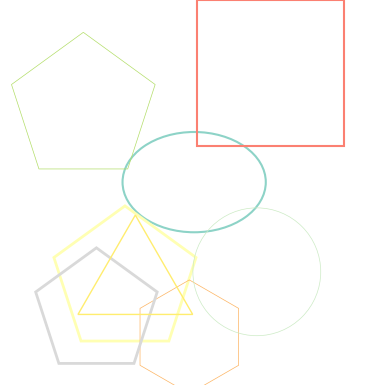[{"shape": "oval", "thickness": 1.5, "radius": 0.93, "center": [0.504, 0.527]}, {"shape": "pentagon", "thickness": 2, "radius": 0.97, "center": [0.325, 0.271]}, {"shape": "square", "thickness": 1.5, "radius": 0.95, "center": [0.703, 0.811]}, {"shape": "hexagon", "thickness": 0.5, "radius": 0.74, "center": [0.492, 0.125]}, {"shape": "pentagon", "thickness": 0.5, "radius": 0.98, "center": [0.216, 0.72]}, {"shape": "pentagon", "thickness": 2, "radius": 0.83, "center": [0.25, 0.19]}, {"shape": "circle", "thickness": 0.5, "radius": 0.83, "center": [0.667, 0.294]}, {"shape": "triangle", "thickness": 1, "radius": 0.86, "center": [0.352, 0.269]}]